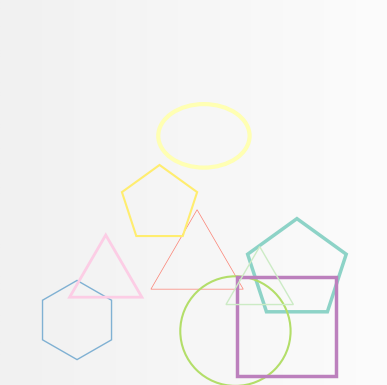[{"shape": "pentagon", "thickness": 2.5, "radius": 0.67, "center": [0.766, 0.298]}, {"shape": "oval", "thickness": 3, "radius": 0.59, "center": [0.526, 0.647]}, {"shape": "triangle", "thickness": 0.5, "radius": 0.69, "center": [0.509, 0.318]}, {"shape": "hexagon", "thickness": 1, "radius": 0.51, "center": [0.199, 0.169]}, {"shape": "circle", "thickness": 1.5, "radius": 0.71, "center": [0.608, 0.14]}, {"shape": "triangle", "thickness": 2, "radius": 0.54, "center": [0.273, 0.282]}, {"shape": "square", "thickness": 2.5, "radius": 0.64, "center": [0.74, 0.152]}, {"shape": "triangle", "thickness": 1, "radius": 0.5, "center": [0.67, 0.259]}, {"shape": "pentagon", "thickness": 1.5, "radius": 0.51, "center": [0.412, 0.469]}]